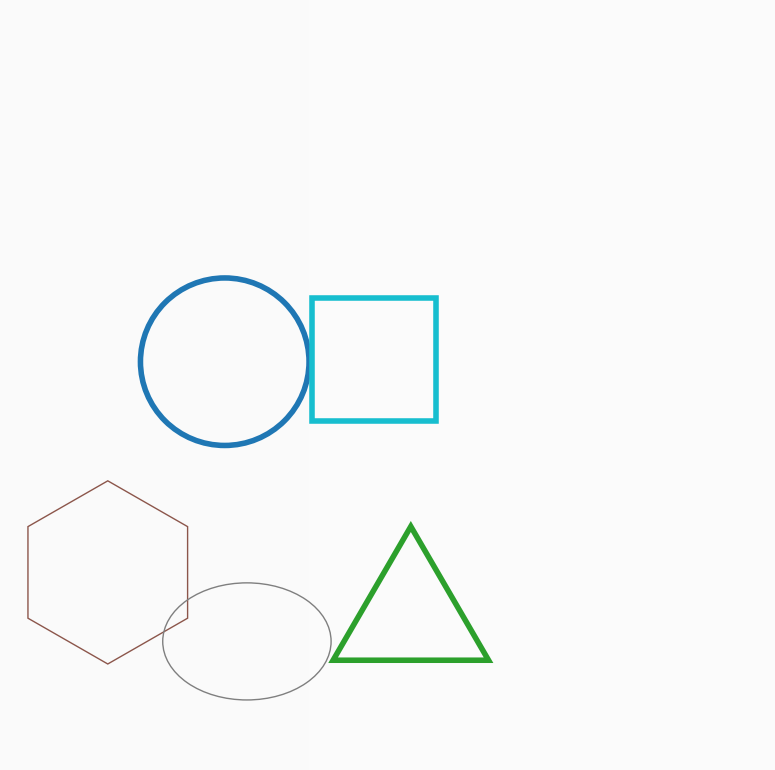[{"shape": "circle", "thickness": 2, "radius": 0.54, "center": [0.29, 0.53]}, {"shape": "triangle", "thickness": 2, "radius": 0.58, "center": [0.53, 0.2]}, {"shape": "hexagon", "thickness": 0.5, "radius": 0.59, "center": [0.139, 0.257]}, {"shape": "oval", "thickness": 0.5, "radius": 0.54, "center": [0.319, 0.167]}, {"shape": "square", "thickness": 2, "radius": 0.4, "center": [0.483, 0.534]}]